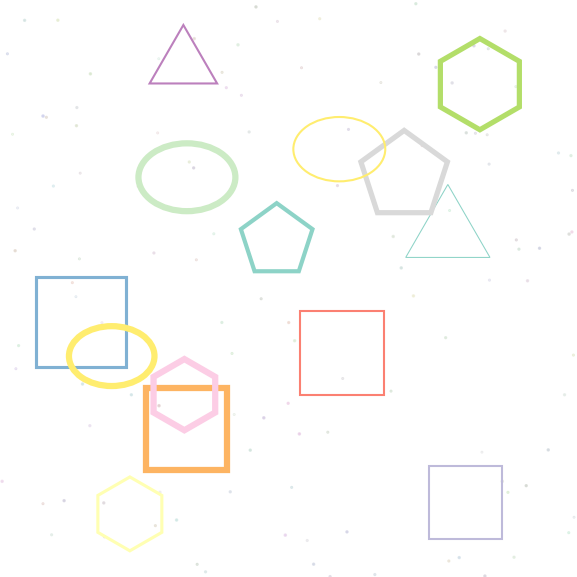[{"shape": "triangle", "thickness": 0.5, "radius": 0.42, "center": [0.775, 0.595]}, {"shape": "pentagon", "thickness": 2, "radius": 0.33, "center": [0.479, 0.582]}, {"shape": "hexagon", "thickness": 1.5, "radius": 0.32, "center": [0.225, 0.109]}, {"shape": "square", "thickness": 1, "radius": 0.32, "center": [0.805, 0.128]}, {"shape": "square", "thickness": 1, "radius": 0.36, "center": [0.592, 0.388]}, {"shape": "square", "thickness": 1.5, "radius": 0.39, "center": [0.14, 0.441]}, {"shape": "square", "thickness": 3, "radius": 0.35, "center": [0.323, 0.256]}, {"shape": "hexagon", "thickness": 2.5, "radius": 0.39, "center": [0.831, 0.853]}, {"shape": "hexagon", "thickness": 3, "radius": 0.31, "center": [0.319, 0.316]}, {"shape": "pentagon", "thickness": 2.5, "radius": 0.39, "center": [0.7, 0.695]}, {"shape": "triangle", "thickness": 1, "radius": 0.34, "center": [0.318, 0.888]}, {"shape": "oval", "thickness": 3, "radius": 0.42, "center": [0.324, 0.692]}, {"shape": "oval", "thickness": 3, "radius": 0.37, "center": [0.193, 0.383]}, {"shape": "oval", "thickness": 1, "radius": 0.4, "center": [0.588, 0.741]}]